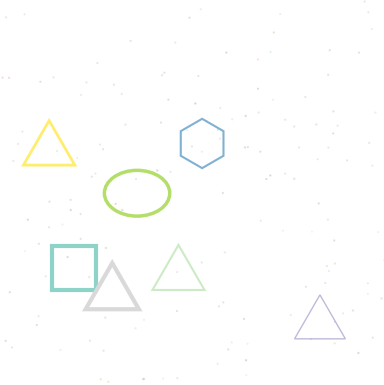[{"shape": "square", "thickness": 3, "radius": 0.29, "center": [0.192, 0.304]}, {"shape": "triangle", "thickness": 1, "radius": 0.38, "center": [0.831, 0.158]}, {"shape": "hexagon", "thickness": 1.5, "radius": 0.32, "center": [0.525, 0.627]}, {"shape": "oval", "thickness": 2.5, "radius": 0.42, "center": [0.356, 0.498]}, {"shape": "triangle", "thickness": 3, "radius": 0.4, "center": [0.292, 0.237]}, {"shape": "triangle", "thickness": 1.5, "radius": 0.39, "center": [0.464, 0.286]}, {"shape": "triangle", "thickness": 2, "radius": 0.39, "center": [0.128, 0.61]}]